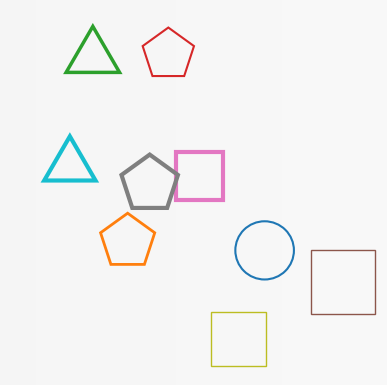[{"shape": "circle", "thickness": 1.5, "radius": 0.38, "center": [0.683, 0.35]}, {"shape": "pentagon", "thickness": 2, "radius": 0.37, "center": [0.329, 0.373]}, {"shape": "triangle", "thickness": 2.5, "radius": 0.4, "center": [0.24, 0.852]}, {"shape": "pentagon", "thickness": 1.5, "radius": 0.35, "center": [0.434, 0.859]}, {"shape": "square", "thickness": 1, "radius": 0.41, "center": [0.884, 0.267]}, {"shape": "square", "thickness": 3, "radius": 0.31, "center": [0.514, 0.543]}, {"shape": "pentagon", "thickness": 3, "radius": 0.38, "center": [0.386, 0.522]}, {"shape": "square", "thickness": 1, "radius": 0.35, "center": [0.616, 0.12]}, {"shape": "triangle", "thickness": 3, "radius": 0.38, "center": [0.18, 0.569]}]